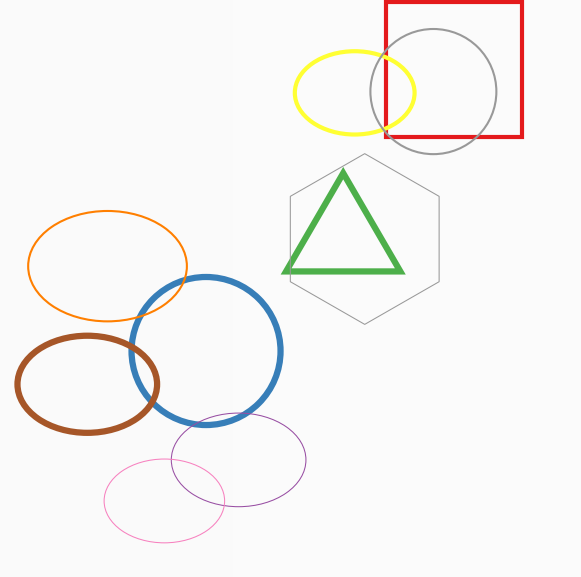[{"shape": "square", "thickness": 2, "radius": 0.58, "center": [0.781, 0.879]}, {"shape": "circle", "thickness": 3, "radius": 0.64, "center": [0.354, 0.391]}, {"shape": "triangle", "thickness": 3, "radius": 0.57, "center": [0.59, 0.586]}, {"shape": "oval", "thickness": 0.5, "radius": 0.58, "center": [0.411, 0.203]}, {"shape": "oval", "thickness": 1, "radius": 0.68, "center": [0.185, 0.538]}, {"shape": "oval", "thickness": 2, "radius": 0.52, "center": [0.61, 0.838]}, {"shape": "oval", "thickness": 3, "radius": 0.6, "center": [0.15, 0.334]}, {"shape": "oval", "thickness": 0.5, "radius": 0.52, "center": [0.283, 0.132]}, {"shape": "circle", "thickness": 1, "radius": 0.54, "center": [0.746, 0.841]}, {"shape": "hexagon", "thickness": 0.5, "radius": 0.74, "center": [0.627, 0.585]}]